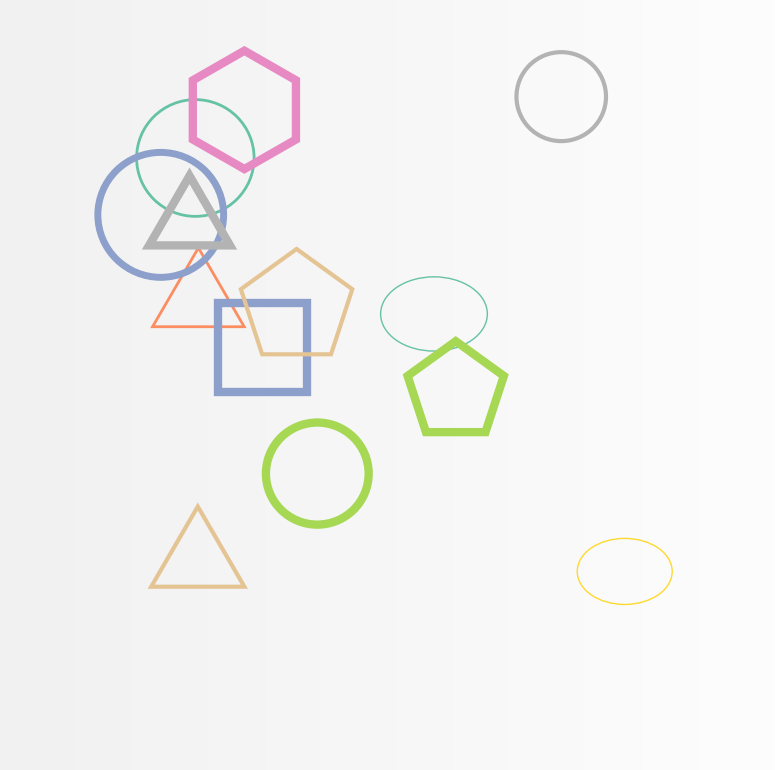[{"shape": "circle", "thickness": 1, "radius": 0.38, "center": [0.252, 0.795]}, {"shape": "oval", "thickness": 0.5, "radius": 0.34, "center": [0.56, 0.592]}, {"shape": "triangle", "thickness": 1, "radius": 0.34, "center": [0.256, 0.61]}, {"shape": "square", "thickness": 3, "radius": 0.29, "center": [0.339, 0.548]}, {"shape": "circle", "thickness": 2.5, "radius": 0.41, "center": [0.207, 0.721]}, {"shape": "hexagon", "thickness": 3, "radius": 0.38, "center": [0.315, 0.857]}, {"shape": "circle", "thickness": 3, "radius": 0.33, "center": [0.409, 0.385]}, {"shape": "pentagon", "thickness": 3, "radius": 0.33, "center": [0.588, 0.492]}, {"shape": "oval", "thickness": 0.5, "radius": 0.31, "center": [0.806, 0.258]}, {"shape": "triangle", "thickness": 1.5, "radius": 0.35, "center": [0.255, 0.273]}, {"shape": "pentagon", "thickness": 1.5, "radius": 0.38, "center": [0.383, 0.601]}, {"shape": "circle", "thickness": 1.5, "radius": 0.29, "center": [0.724, 0.875]}, {"shape": "triangle", "thickness": 3, "radius": 0.3, "center": [0.245, 0.711]}]